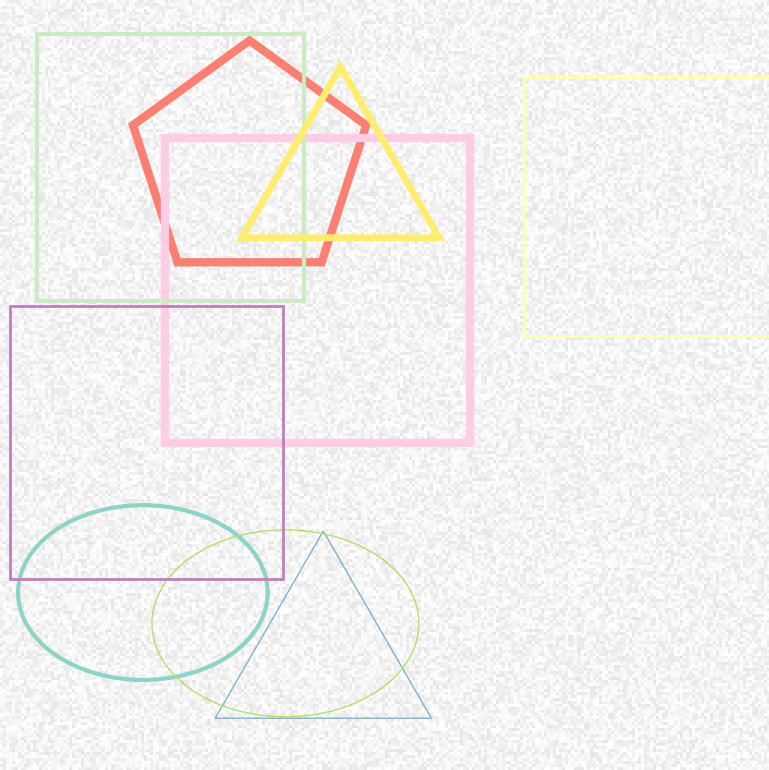[{"shape": "oval", "thickness": 1.5, "radius": 0.81, "center": [0.186, 0.23]}, {"shape": "square", "thickness": 1, "radius": 0.84, "center": [0.849, 0.732]}, {"shape": "pentagon", "thickness": 3, "radius": 0.8, "center": [0.324, 0.788]}, {"shape": "triangle", "thickness": 0.5, "radius": 0.81, "center": [0.42, 0.148]}, {"shape": "oval", "thickness": 0.5, "radius": 0.87, "center": [0.371, 0.19]}, {"shape": "square", "thickness": 3, "radius": 0.99, "center": [0.412, 0.623]}, {"shape": "square", "thickness": 1, "radius": 0.89, "center": [0.19, 0.425]}, {"shape": "square", "thickness": 1.5, "radius": 0.87, "center": [0.221, 0.783]}, {"shape": "triangle", "thickness": 2.5, "radius": 0.74, "center": [0.442, 0.765]}]